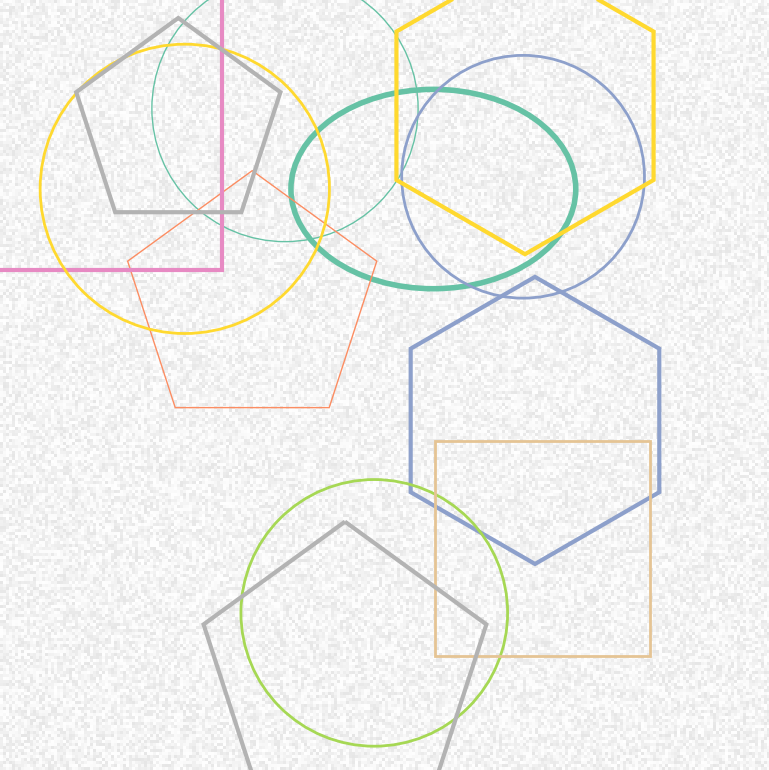[{"shape": "oval", "thickness": 2, "radius": 0.92, "center": [0.563, 0.754]}, {"shape": "circle", "thickness": 0.5, "radius": 0.86, "center": [0.37, 0.859]}, {"shape": "pentagon", "thickness": 0.5, "radius": 0.85, "center": [0.328, 0.608]}, {"shape": "circle", "thickness": 1, "radius": 0.79, "center": [0.679, 0.77]}, {"shape": "hexagon", "thickness": 1.5, "radius": 0.93, "center": [0.695, 0.454]}, {"shape": "square", "thickness": 1.5, "radius": 0.93, "center": [0.103, 0.835]}, {"shape": "circle", "thickness": 1, "radius": 0.87, "center": [0.486, 0.204]}, {"shape": "hexagon", "thickness": 1.5, "radius": 0.96, "center": [0.682, 0.863]}, {"shape": "circle", "thickness": 1, "radius": 0.94, "center": [0.24, 0.755]}, {"shape": "square", "thickness": 1, "radius": 0.7, "center": [0.704, 0.287]}, {"shape": "pentagon", "thickness": 1.5, "radius": 0.7, "center": [0.232, 0.837]}, {"shape": "pentagon", "thickness": 1.5, "radius": 0.97, "center": [0.448, 0.129]}]